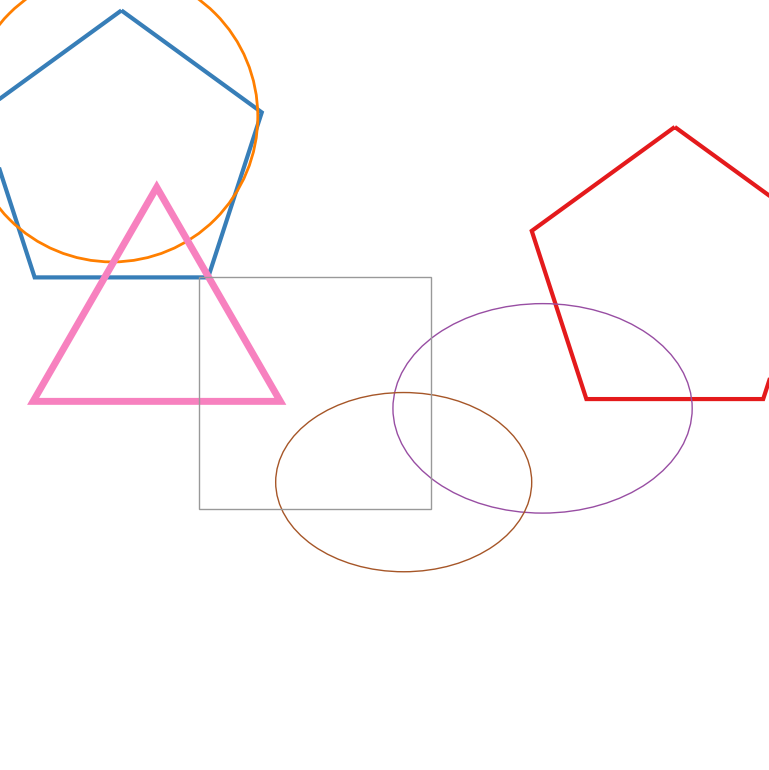[{"shape": "pentagon", "thickness": 1.5, "radius": 0.98, "center": [0.876, 0.64]}, {"shape": "pentagon", "thickness": 1.5, "radius": 0.96, "center": [0.158, 0.795]}, {"shape": "oval", "thickness": 0.5, "radius": 0.97, "center": [0.705, 0.47]}, {"shape": "circle", "thickness": 1, "radius": 0.94, "center": [0.146, 0.849]}, {"shape": "oval", "thickness": 0.5, "radius": 0.83, "center": [0.524, 0.374]}, {"shape": "triangle", "thickness": 2.5, "radius": 0.93, "center": [0.204, 0.571]}, {"shape": "square", "thickness": 0.5, "radius": 0.75, "center": [0.41, 0.49]}]